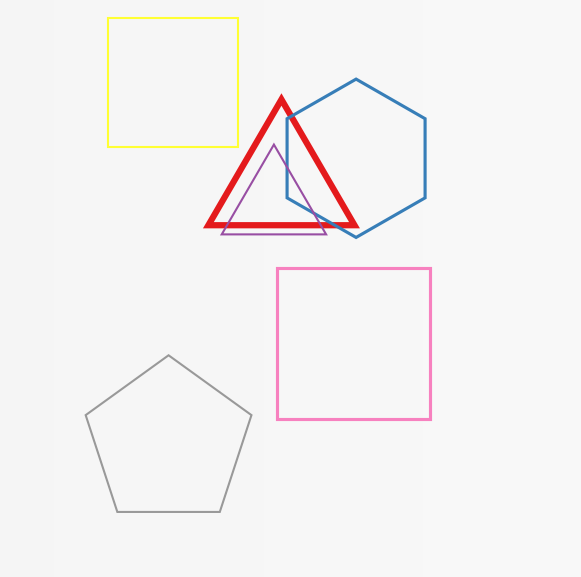[{"shape": "triangle", "thickness": 3, "radius": 0.73, "center": [0.484, 0.682]}, {"shape": "hexagon", "thickness": 1.5, "radius": 0.69, "center": [0.613, 0.725]}, {"shape": "triangle", "thickness": 1, "radius": 0.52, "center": [0.471, 0.645]}, {"shape": "square", "thickness": 1, "radius": 0.56, "center": [0.297, 0.856]}, {"shape": "square", "thickness": 1.5, "radius": 0.66, "center": [0.608, 0.405]}, {"shape": "pentagon", "thickness": 1, "radius": 0.75, "center": [0.29, 0.234]}]